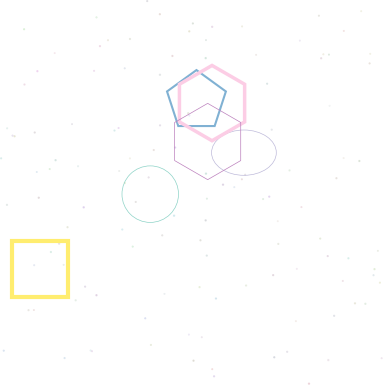[{"shape": "circle", "thickness": 0.5, "radius": 0.37, "center": [0.39, 0.496]}, {"shape": "oval", "thickness": 0.5, "radius": 0.42, "center": [0.634, 0.603]}, {"shape": "pentagon", "thickness": 1.5, "radius": 0.4, "center": [0.51, 0.738]}, {"shape": "hexagon", "thickness": 2.5, "radius": 0.49, "center": [0.551, 0.732]}, {"shape": "hexagon", "thickness": 0.5, "radius": 0.5, "center": [0.539, 0.632]}, {"shape": "square", "thickness": 3, "radius": 0.37, "center": [0.103, 0.301]}]